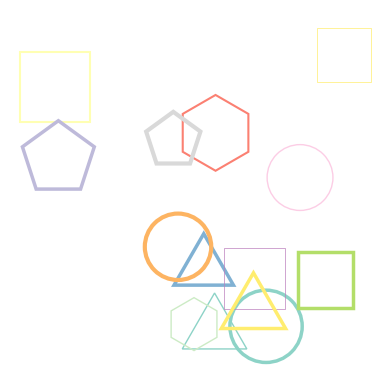[{"shape": "circle", "thickness": 2.5, "radius": 0.47, "center": [0.691, 0.152]}, {"shape": "triangle", "thickness": 1, "radius": 0.48, "center": [0.557, 0.142]}, {"shape": "square", "thickness": 1.5, "radius": 0.45, "center": [0.142, 0.775]}, {"shape": "pentagon", "thickness": 2.5, "radius": 0.49, "center": [0.152, 0.588]}, {"shape": "hexagon", "thickness": 1.5, "radius": 0.49, "center": [0.56, 0.655]}, {"shape": "triangle", "thickness": 2.5, "radius": 0.45, "center": [0.529, 0.304]}, {"shape": "circle", "thickness": 3, "radius": 0.43, "center": [0.462, 0.359]}, {"shape": "square", "thickness": 2.5, "radius": 0.36, "center": [0.845, 0.273]}, {"shape": "circle", "thickness": 1, "radius": 0.43, "center": [0.779, 0.539]}, {"shape": "pentagon", "thickness": 3, "radius": 0.37, "center": [0.45, 0.635]}, {"shape": "square", "thickness": 0.5, "radius": 0.4, "center": [0.661, 0.278]}, {"shape": "hexagon", "thickness": 1, "radius": 0.34, "center": [0.504, 0.158]}, {"shape": "triangle", "thickness": 2.5, "radius": 0.48, "center": [0.658, 0.195]}, {"shape": "square", "thickness": 0.5, "radius": 0.35, "center": [0.894, 0.858]}]